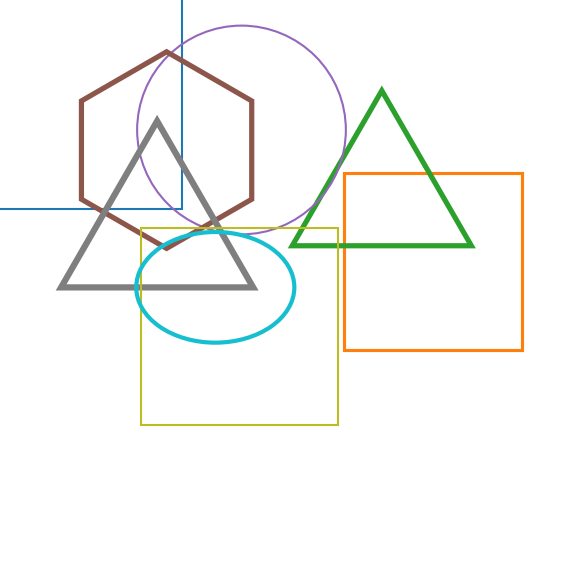[{"shape": "square", "thickness": 1, "radius": 0.95, "center": [0.125, 0.827]}, {"shape": "square", "thickness": 1.5, "radius": 0.77, "center": [0.75, 0.546]}, {"shape": "triangle", "thickness": 2.5, "radius": 0.9, "center": [0.661, 0.663]}, {"shape": "circle", "thickness": 1, "radius": 0.9, "center": [0.418, 0.774]}, {"shape": "hexagon", "thickness": 2.5, "radius": 0.85, "center": [0.288, 0.739]}, {"shape": "triangle", "thickness": 3, "radius": 0.96, "center": [0.272, 0.597]}, {"shape": "square", "thickness": 1, "radius": 0.85, "center": [0.415, 0.434]}, {"shape": "oval", "thickness": 2, "radius": 0.68, "center": [0.373, 0.502]}]